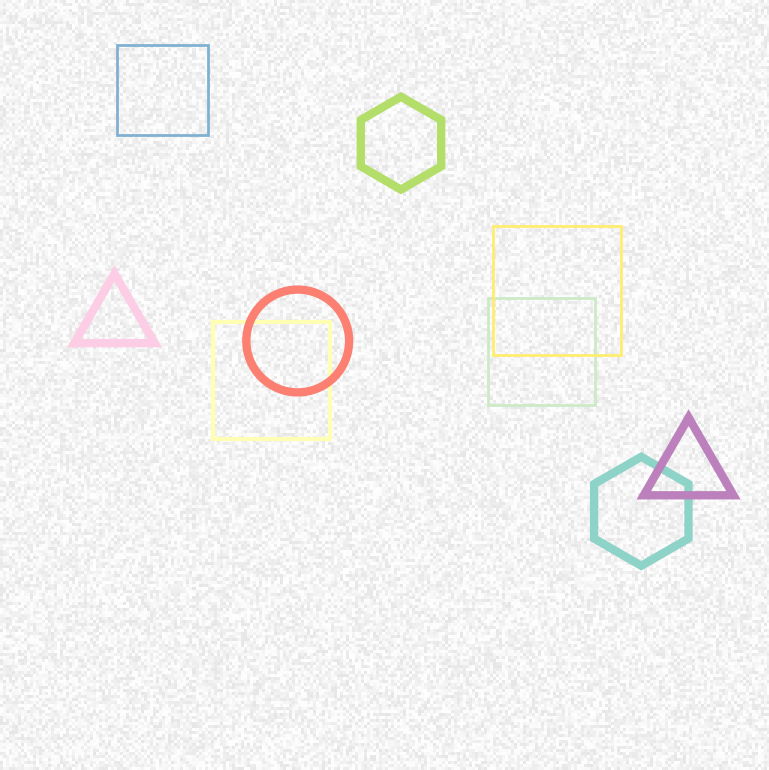[{"shape": "hexagon", "thickness": 3, "radius": 0.35, "center": [0.833, 0.336]}, {"shape": "square", "thickness": 1.5, "radius": 0.38, "center": [0.352, 0.506]}, {"shape": "circle", "thickness": 3, "radius": 0.33, "center": [0.387, 0.557]}, {"shape": "square", "thickness": 1, "radius": 0.29, "center": [0.211, 0.883]}, {"shape": "hexagon", "thickness": 3, "radius": 0.3, "center": [0.521, 0.814]}, {"shape": "triangle", "thickness": 3, "radius": 0.3, "center": [0.149, 0.585]}, {"shape": "triangle", "thickness": 3, "radius": 0.34, "center": [0.894, 0.39]}, {"shape": "square", "thickness": 1, "radius": 0.35, "center": [0.703, 0.544]}, {"shape": "square", "thickness": 1, "radius": 0.42, "center": [0.723, 0.623]}]